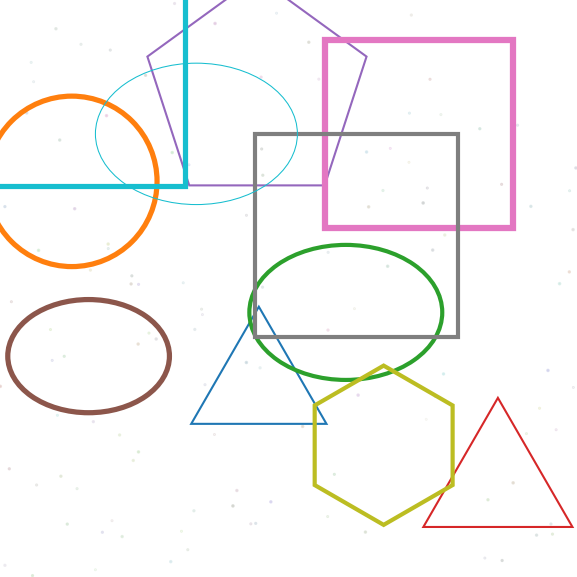[{"shape": "triangle", "thickness": 1, "radius": 0.68, "center": [0.448, 0.333]}, {"shape": "circle", "thickness": 2.5, "radius": 0.74, "center": [0.124, 0.685]}, {"shape": "oval", "thickness": 2, "radius": 0.84, "center": [0.599, 0.458]}, {"shape": "triangle", "thickness": 1, "radius": 0.75, "center": [0.862, 0.161]}, {"shape": "pentagon", "thickness": 1, "radius": 1.0, "center": [0.445, 0.84]}, {"shape": "oval", "thickness": 2.5, "radius": 0.7, "center": [0.153, 0.382]}, {"shape": "square", "thickness": 3, "radius": 0.81, "center": [0.726, 0.767]}, {"shape": "square", "thickness": 2, "radius": 0.88, "center": [0.618, 0.592]}, {"shape": "hexagon", "thickness": 2, "radius": 0.69, "center": [0.664, 0.228]}, {"shape": "square", "thickness": 2.5, "radius": 0.83, "center": [0.154, 0.843]}, {"shape": "oval", "thickness": 0.5, "radius": 0.87, "center": [0.34, 0.767]}]